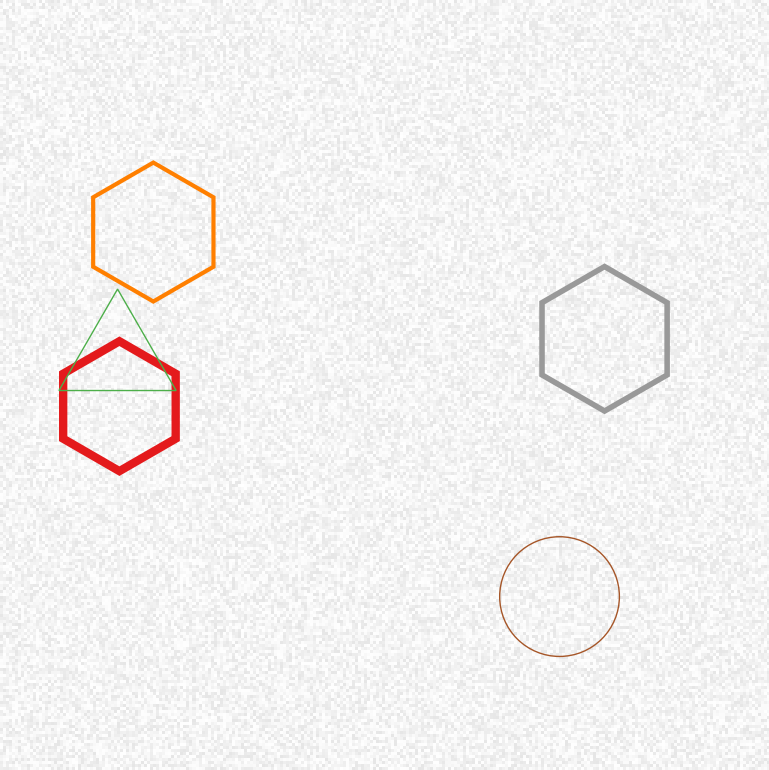[{"shape": "hexagon", "thickness": 3, "radius": 0.42, "center": [0.155, 0.472]}, {"shape": "triangle", "thickness": 0.5, "radius": 0.44, "center": [0.153, 0.537]}, {"shape": "hexagon", "thickness": 1.5, "radius": 0.45, "center": [0.199, 0.699]}, {"shape": "circle", "thickness": 0.5, "radius": 0.39, "center": [0.727, 0.225]}, {"shape": "hexagon", "thickness": 2, "radius": 0.47, "center": [0.785, 0.56]}]